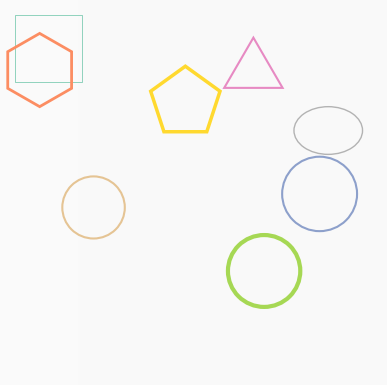[{"shape": "square", "thickness": 0.5, "radius": 0.44, "center": [0.125, 0.875]}, {"shape": "hexagon", "thickness": 2, "radius": 0.48, "center": [0.102, 0.818]}, {"shape": "circle", "thickness": 1.5, "radius": 0.48, "center": [0.825, 0.496]}, {"shape": "triangle", "thickness": 1.5, "radius": 0.43, "center": [0.654, 0.815]}, {"shape": "circle", "thickness": 3, "radius": 0.47, "center": [0.682, 0.296]}, {"shape": "pentagon", "thickness": 2.5, "radius": 0.47, "center": [0.478, 0.734]}, {"shape": "circle", "thickness": 1.5, "radius": 0.4, "center": [0.241, 0.461]}, {"shape": "oval", "thickness": 1, "radius": 0.44, "center": [0.847, 0.661]}]